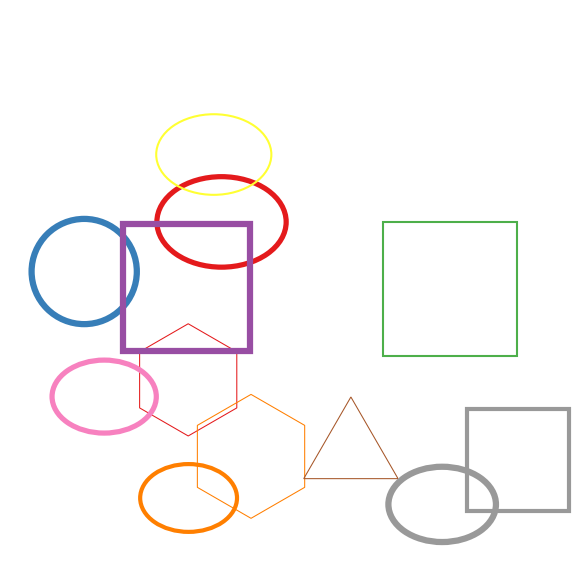[{"shape": "oval", "thickness": 2.5, "radius": 0.56, "center": [0.384, 0.615]}, {"shape": "hexagon", "thickness": 0.5, "radius": 0.49, "center": [0.326, 0.341]}, {"shape": "circle", "thickness": 3, "radius": 0.46, "center": [0.146, 0.529]}, {"shape": "square", "thickness": 1, "radius": 0.58, "center": [0.779, 0.499]}, {"shape": "square", "thickness": 3, "radius": 0.55, "center": [0.323, 0.501]}, {"shape": "oval", "thickness": 2, "radius": 0.42, "center": [0.327, 0.137]}, {"shape": "hexagon", "thickness": 0.5, "radius": 0.54, "center": [0.435, 0.209]}, {"shape": "oval", "thickness": 1, "radius": 0.5, "center": [0.37, 0.732]}, {"shape": "triangle", "thickness": 0.5, "radius": 0.47, "center": [0.608, 0.217]}, {"shape": "oval", "thickness": 2.5, "radius": 0.45, "center": [0.18, 0.312]}, {"shape": "square", "thickness": 2, "radius": 0.44, "center": [0.897, 0.203]}, {"shape": "oval", "thickness": 3, "radius": 0.47, "center": [0.766, 0.126]}]